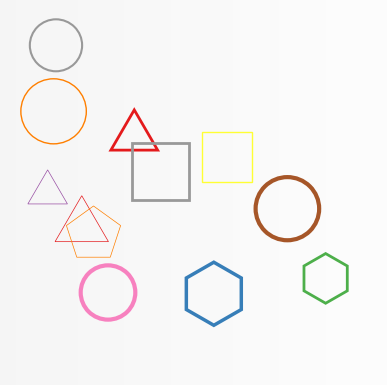[{"shape": "triangle", "thickness": 2, "radius": 0.35, "center": [0.346, 0.645]}, {"shape": "triangle", "thickness": 0.5, "radius": 0.4, "center": [0.211, 0.412]}, {"shape": "hexagon", "thickness": 2.5, "radius": 0.41, "center": [0.552, 0.237]}, {"shape": "hexagon", "thickness": 2, "radius": 0.32, "center": [0.84, 0.277]}, {"shape": "triangle", "thickness": 0.5, "radius": 0.29, "center": [0.123, 0.5]}, {"shape": "circle", "thickness": 1, "radius": 0.42, "center": [0.138, 0.711]}, {"shape": "pentagon", "thickness": 0.5, "radius": 0.37, "center": [0.241, 0.391]}, {"shape": "square", "thickness": 1, "radius": 0.32, "center": [0.587, 0.593]}, {"shape": "circle", "thickness": 3, "radius": 0.41, "center": [0.742, 0.458]}, {"shape": "circle", "thickness": 3, "radius": 0.35, "center": [0.279, 0.24]}, {"shape": "circle", "thickness": 1.5, "radius": 0.34, "center": [0.144, 0.882]}, {"shape": "square", "thickness": 2, "radius": 0.37, "center": [0.413, 0.555]}]